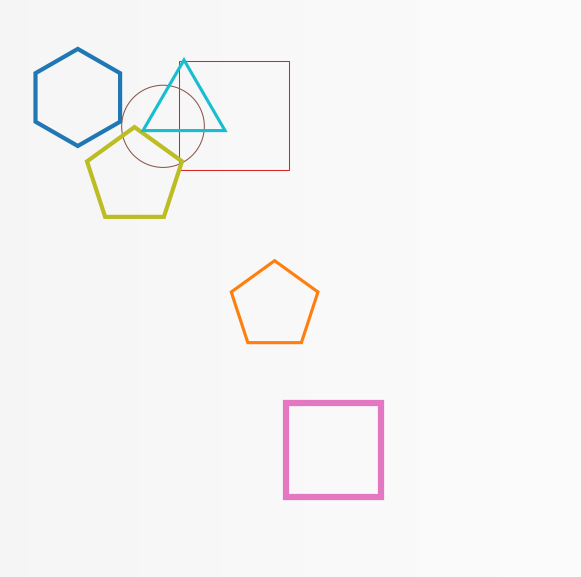[{"shape": "hexagon", "thickness": 2, "radius": 0.42, "center": [0.134, 0.83]}, {"shape": "pentagon", "thickness": 1.5, "radius": 0.39, "center": [0.472, 0.469]}, {"shape": "square", "thickness": 0.5, "radius": 0.47, "center": [0.403, 0.799]}, {"shape": "circle", "thickness": 0.5, "radius": 0.36, "center": [0.28, 0.78]}, {"shape": "square", "thickness": 3, "radius": 0.41, "center": [0.574, 0.219]}, {"shape": "pentagon", "thickness": 2, "radius": 0.43, "center": [0.231, 0.693]}, {"shape": "triangle", "thickness": 1.5, "radius": 0.41, "center": [0.317, 0.814]}]